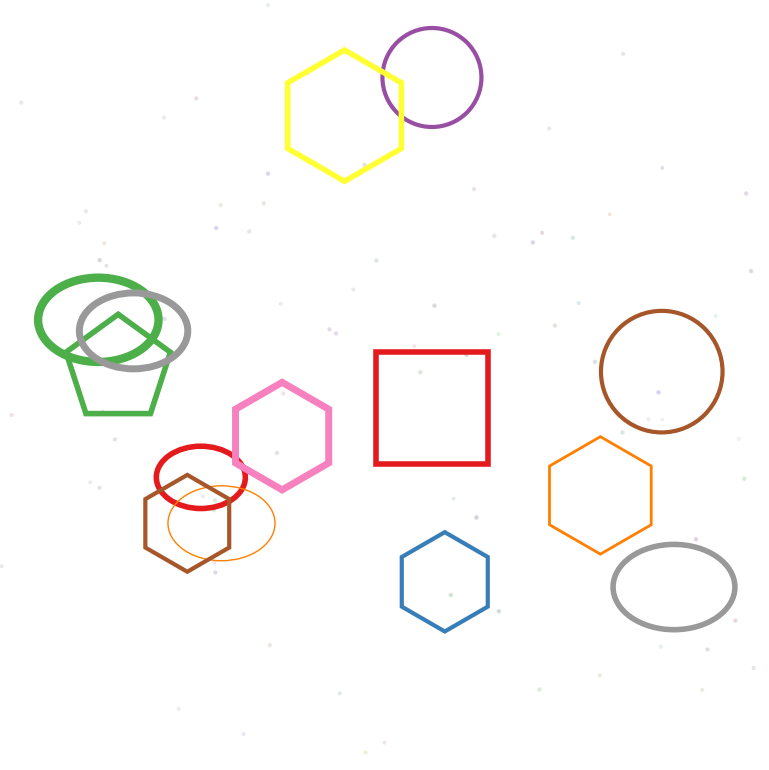[{"shape": "oval", "thickness": 2, "radius": 0.29, "center": [0.261, 0.38]}, {"shape": "square", "thickness": 2, "radius": 0.36, "center": [0.561, 0.47]}, {"shape": "hexagon", "thickness": 1.5, "radius": 0.32, "center": [0.578, 0.244]}, {"shape": "pentagon", "thickness": 2, "radius": 0.36, "center": [0.154, 0.521]}, {"shape": "oval", "thickness": 3, "radius": 0.39, "center": [0.128, 0.585]}, {"shape": "circle", "thickness": 1.5, "radius": 0.32, "center": [0.561, 0.899]}, {"shape": "oval", "thickness": 0.5, "radius": 0.35, "center": [0.288, 0.32]}, {"shape": "hexagon", "thickness": 1, "radius": 0.38, "center": [0.78, 0.357]}, {"shape": "hexagon", "thickness": 2, "radius": 0.43, "center": [0.447, 0.85]}, {"shape": "hexagon", "thickness": 1.5, "radius": 0.31, "center": [0.243, 0.32]}, {"shape": "circle", "thickness": 1.5, "radius": 0.39, "center": [0.859, 0.517]}, {"shape": "hexagon", "thickness": 2.5, "radius": 0.35, "center": [0.366, 0.434]}, {"shape": "oval", "thickness": 2.5, "radius": 0.35, "center": [0.173, 0.57]}, {"shape": "oval", "thickness": 2, "radius": 0.4, "center": [0.875, 0.238]}]